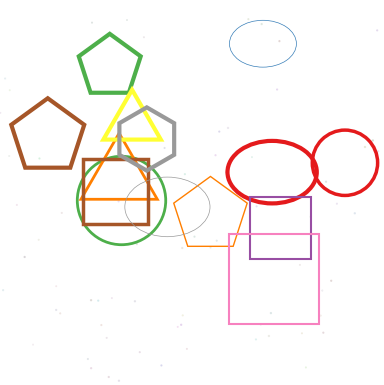[{"shape": "circle", "thickness": 2.5, "radius": 0.42, "center": [0.896, 0.577]}, {"shape": "oval", "thickness": 3, "radius": 0.58, "center": [0.707, 0.553]}, {"shape": "oval", "thickness": 0.5, "radius": 0.43, "center": [0.683, 0.886]}, {"shape": "circle", "thickness": 2, "radius": 0.57, "center": [0.316, 0.479]}, {"shape": "pentagon", "thickness": 3, "radius": 0.42, "center": [0.285, 0.828]}, {"shape": "square", "thickness": 1.5, "radius": 0.4, "center": [0.728, 0.408]}, {"shape": "triangle", "thickness": 2, "radius": 0.57, "center": [0.309, 0.54]}, {"shape": "pentagon", "thickness": 1, "radius": 0.5, "center": [0.547, 0.441]}, {"shape": "triangle", "thickness": 3, "radius": 0.43, "center": [0.343, 0.681]}, {"shape": "square", "thickness": 2.5, "radius": 0.43, "center": [0.3, 0.503]}, {"shape": "pentagon", "thickness": 3, "radius": 0.5, "center": [0.124, 0.645]}, {"shape": "square", "thickness": 1.5, "radius": 0.58, "center": [0.713, 0.276]}, {"shape": "hexagon", "thickness": 3, "radius": 0.41, "center": [0.381, 0.639]}, {"shape": "oval", "thickness": 0.5, "radius": 0.55, "center": [0.435, 0.463]}]